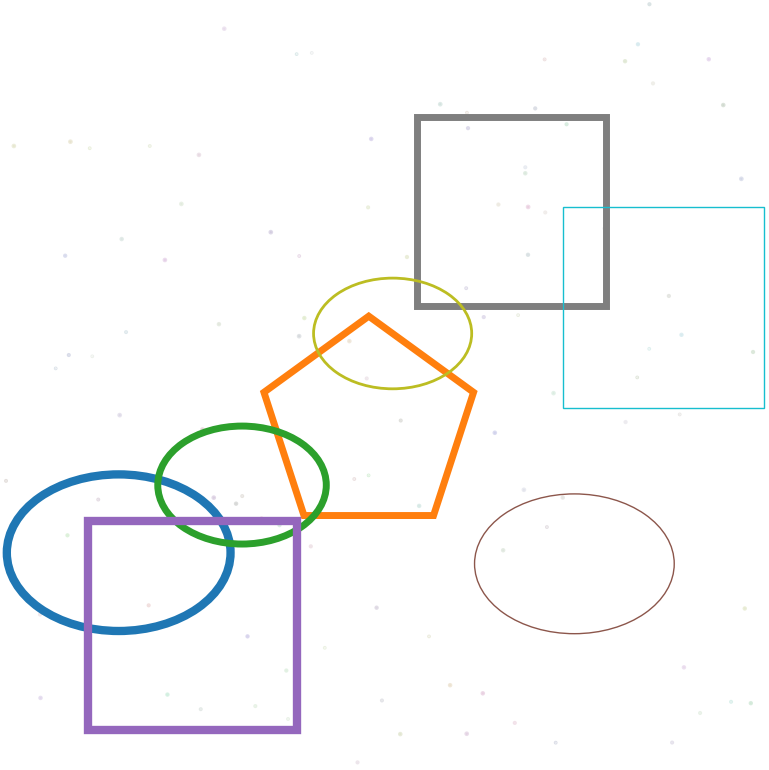[{"shape": "oval", "thickness": 3, "radius": 0.73, "center": [0.154, 0.282]}, {"shape": "pentagon", "thickness": 2.5, "radius": 0.72, "center": [0.479, 0.446]}, {"shape": "oval", "thickness": 2.5, "radius": 0.55, "center": [0.314, 0.37]}, {"shape": "square", "thickness": 3, "radius": 0.68, "center": [0.25, 0.187]}, {"shape": "oval", "thickness": 0.5, "radius": 0.65, "center": [0.746, 0.268]}, {"shape": "square", "thickness": 2.5, "radius": 0.62, "center": [0.664, 0.726]}, {"shape": "oval", "thickness": 1, "radius": 0.51, "center": [0.51, 0.567]}, {"shape": "square", "thickness": 0.5, "radius": 0.65, "center": [0.862, 0.601]}]